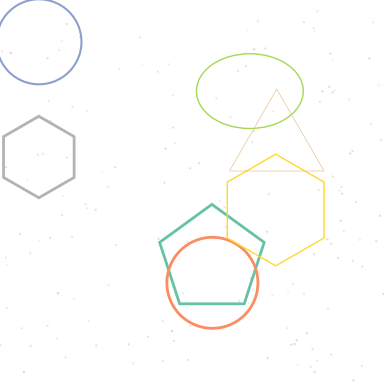[{"shape": "pentagon", "thickness": 2, "radius": 0.71, "center": [0.55, 0.326]}, {"shape": "circle", "thickness": 2, "radius": 0.59, "center": [0.552, 0.265]}, {"shape": "circle", "thickness": 1.5, "radius": 0.55, "center": [0.101, 0.891]}, {"shape": "oval", "thickness": 1, "radius": 0.69, "center": [0.649, 0.763]}, {"shape": "hexagon", "thickness": 1, "radius": 0.73, "center": [0.716, 0.454]}, {"shape": "triangle", "thickness": 0.5, "radius": 0.71, "center": [0.719, 0.627]}, {"shape": "hexagon", "thickness": 2, "radius": 0.53, "center": [0.101, 0.592]}]